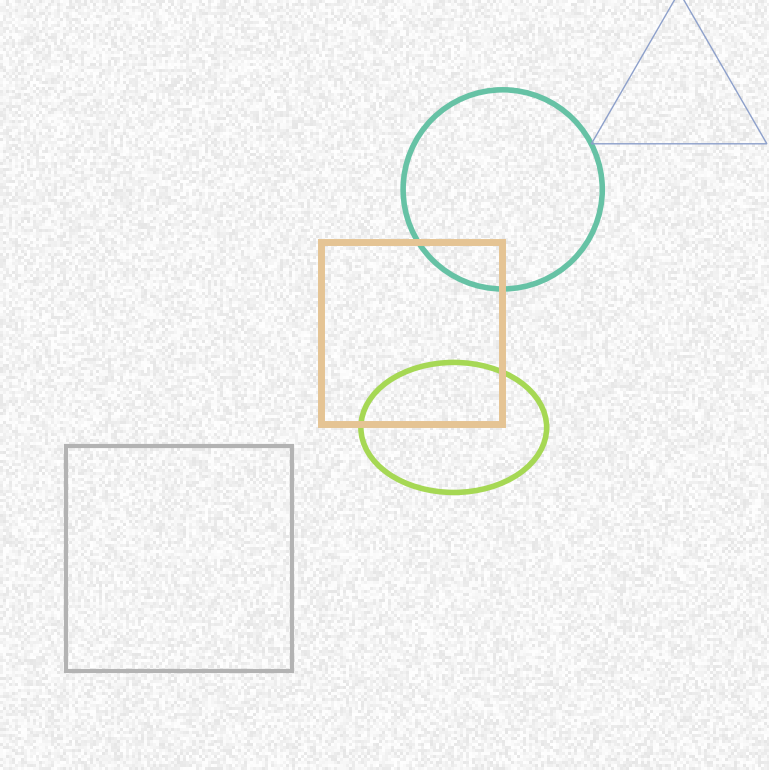[{"shape": "circle", "thickness": 2, "radius": 0.65, "center": [0.653, 0.754]}, {"shape": "triangle", "thickness": 0.5, "radius": 0.66, "center": [0.882, 0.879]}, {"shape": "oval", "thickness": 2, "radius": 0.6, "center": [0.589, 0.445]}, {"shape": "square", "thickness": 2.5, "radius": 0.59, "center": [0.534, 0.567]}, {"shape": "square", "thickness": 1.5, "radius": 0.73, "center": [0.232, 0.275]}]